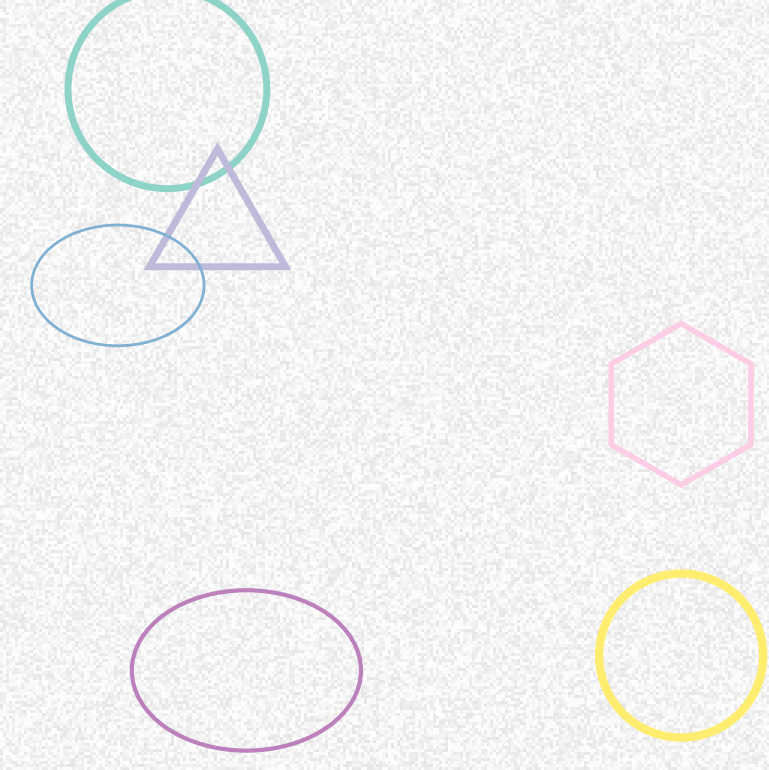[{"shape": "circle", "thickness": 2.5, "radius": 0.65, "center": [0.217, 0.884]}, {"shape": "triangle", "thickness": 2.5, "radius": 0.51, "center": [0.282, 0.705]}, {"shape": "oval", "thickness": 1, "radius": 0.56, "center": [0.153, 0.629]}, {"shape": "hexagon", "thickness": 2, "radius": 0.52, "center": [0.885, 0.475]}, {"shape": "oval", "thickness": 1.5, "radius": 0.74, "center": [0.32, 0.129]}, {"shape": "circle", "thickness": 3, "radius": 0.53, "center": [0.885, 0.149]}]